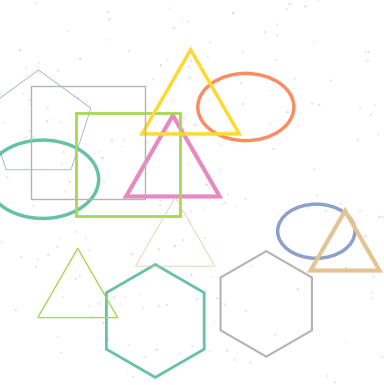[{"shape": "hexagon", "thickness": 2, "radius": 0.73, "center": [0.403, 0.166]}, {"shape": "oval", "thickness": 2.5, "radius": 0.73, "center": [0.111, 0.534]}, {"shape": "oval", "thickness": 2.5, "radius": 0.62, "center": [0.639, 0.722]}, {"shape": "pentagon", "thickness": 0.5, "radius": 0.72, "center": [0.1, 0.675]}, {"shape": "oval", "thickness": 2.5, "radius": 0.5, "center": [0.822, 0.399]}, {"shape": "triangle", "thickness": 3, "radius": 0.7, "center": [0.449, 0.56]}, {"shape": "triangle", "thickness": 1, "radius": 0.6, "center": [0.202, 0.235]}, {"shape": "square", "thickness": 2, "radius": 0.67, "center": [0.333, 0.573]}, {"shape": "triangle", "thickness": 2.5, "radius": 0.73, "center": [0.495, 0.725]}, {"shape": "triangle", "thickness": 0.5, "radius": 0.6, "center": [0.455, 0.368]}, {"shape": "triangle", "thickness": 3, "radius": 0.52, "center": [0.896, 0.349]}, {"shape": "hexagon", "thickness": 1.5, "radius": 0.69, "center": [0.692, 0.211]}, {"shape": "square", "thickness": 1, "radius": 0.74, "center": [0.228, 0.629]}]